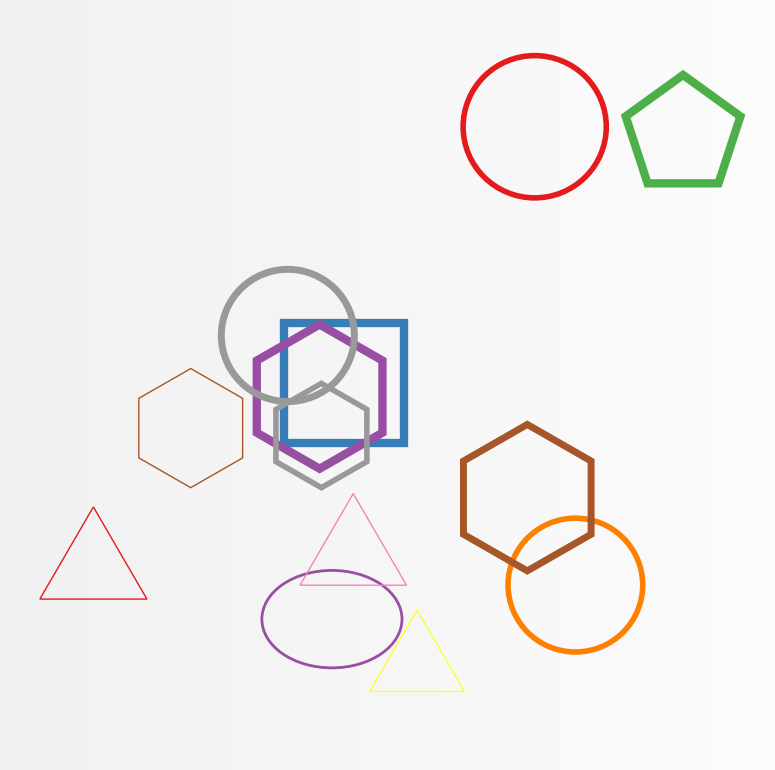[{"shape": "circle", "thickness": 2, "radius": 0.46, "center": [0.69, 0.835]}, {"shape": "triangle", "thickness": 0.5, "radius": 0.4, "center": [0.12, 0.262]}, {"shape": "square", "thickness": 3, "radius": 0.39, "center": [0.444, 0.503]}, {"shape": "pentagon", "thickness": 3, "radius": 0.39, "center": [0.881, 0.825]}, {"shape": "hexagon", "thickness": 3, "radius": 0.47, "center": [0.412, 0.485]}, {"shape": "oval", "thickness": 1, "radius": 0.45, "center": [0.428, 0.196]}, {"shape": "circle", "thickness": 2, "radius": 0.43, "center": [0.742, 0.24]}, {"shape": "triangle", "thickness": 0.5, "radius": 0.35, "center": [0.538, 0.137]}, {"shape": "hexagon", "thickness": 0.5, "radius": 0.39, "center": [0.246, 0.444]}, {"shape": "hexagon", "thickness": 2.5, "radius": 0.48, "center": [0.68, 0.354]}, {"shape": "triangle", "thickness": 0.5, "radius": 0.4, "center": [0.456, 0.28]}, {"shape": "circle", "thickness": 2.5, "radius": 0.43, "center": [0.371, 0.564]}, {"shape": "hexagon", "thickness": 2, "radius": 0.34, "center": [0.415, 0.434]}]